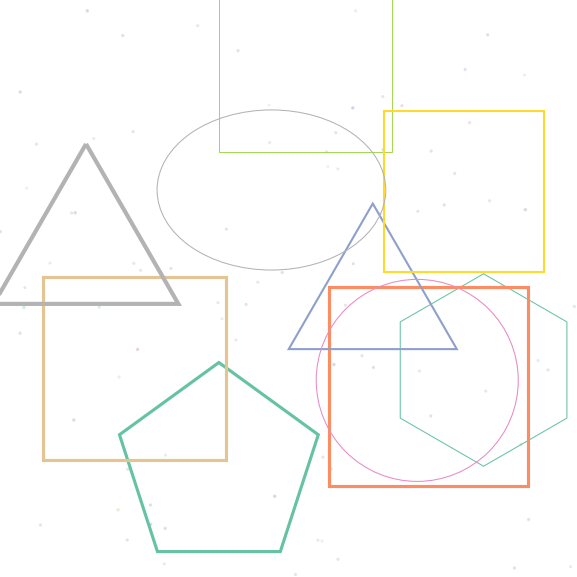[{"shape": "hexagon", "thickness": 0.5, "radius": 0.83, "center": [0.837, 0.358]}, {"shape": "pentagon", "thickness": 1.5, "radius": 0.9, "center": [0.379, 0.19]}, {"shape": "square", "thickness": 1.5, "radius": 0.86, "center": [0.742, 0.33]}, {"shape": "triangle", "thickness": 1, "radius": 0.84, "center": [0.646, 0.479]}, {"shape": "circle", "thickness": 0.5, "radius": 0.87, "center": [0.722, 0.34]}, {"shape": "square", "thickness": 0.5, "radius": 0.75, "center": [0.529, 0.885]}, {"shape": "square", "thickness": 1, "radius": 0.7, "center": [0.803, 0.667]}, {"shape": "square", "thickness": 1.5, "radius": 0.79, "center": [0.233, 0.361]}, {"shape": "triangle", "thickness": 2, "radius": 0.92, "center": [0.149, 0.565]}, {"shape": "oval", "thickness": 0.5, "radius": 0.99, "center": [0.47, 0.67]}]